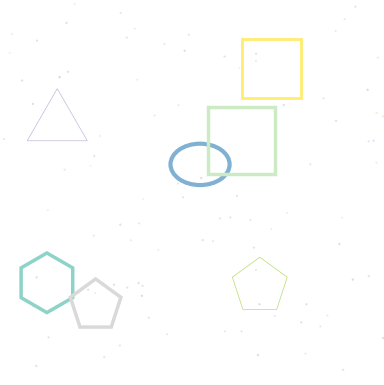[{"shape": "hexagon", "thickness": 2.5, "radius": 0.39, "center": [0.122, 0.266]}, {"shape": "triangle", "thickness": 0.5, "radius": 0.45, "center": [0.149, 0.679]}, {"shape": "oval", "thickness": 3, "radius": 0.38, "center": [0.52, 0.573]}, {"shape": "pentagon", "thickness": 0.5, "radius": 0.37, "center": [0.675, 0.257]}, {"shape": "pentagon", "thickness": 2.5, "radius": 0.35, "center": [0.248, 0.206]}, {"shape": "square", "thickness": 2.5, "radius": 0.44, "center": [0.627, 0.634]}, {"shape": "square", "thickness": 2, "radius": 0.38, "center": [0.705, 0.822]}]